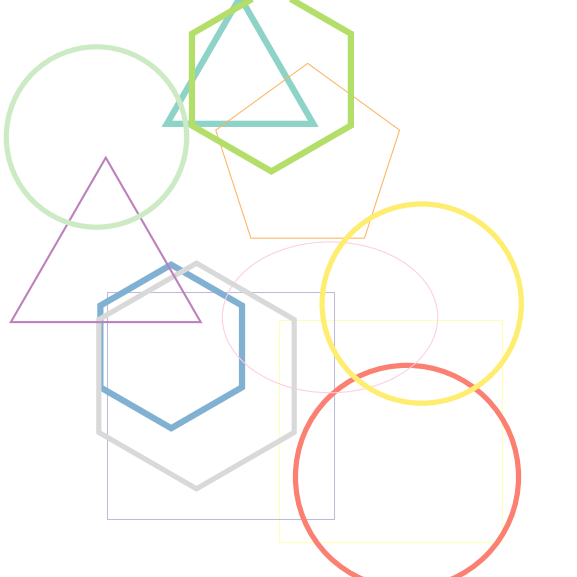[{"shape": "triangle", "thickness": 3, "radius": 0.73, "center": [0.416, 0.858]}, {"shape": "square", "thickness": 0.5, "radius": 0.96, "center": [0.676, 0.253]}, {"shape": "square", "thickness": 0.5, "radius": 0.98, "center": [0.382, 0.297]}, {"shape": "circle", "thickness": 2.5, "radius": 0.97, "center": [0.705, 0.173]}, {"shape": "hexagon", "thickness": 3, "radius": 0.71, "center": [0.296, 0.399]}, {"shape": "pentagon", "thickness": 0.5, "radius": 0.84, "center": [0.533, 0.722]}, {"shape": "hexagon", "thickness": 3, "radius": 0.79, "center": [0.47, 0.861]}, {"shape": "oval", "thickness": 0.5, "radius": 0.93, "center": [0.572, 0.45]}, {"shape": "hexagon", "thickness": 2.5, "radius": 0.98, "center": [0.34, 0.348]}, {"shape": "triangle", "thickness": 1, "radius": 0.95, "center": [0.183, 0.536]}, {"shape": "circle", "thickness": 2.5, "radius": 0.78, "center": [0.167, 0.762]}, {"shape": "circle", "thickness": 2.5, "radius": 0.86, "center": [0.73, 0.473]}]